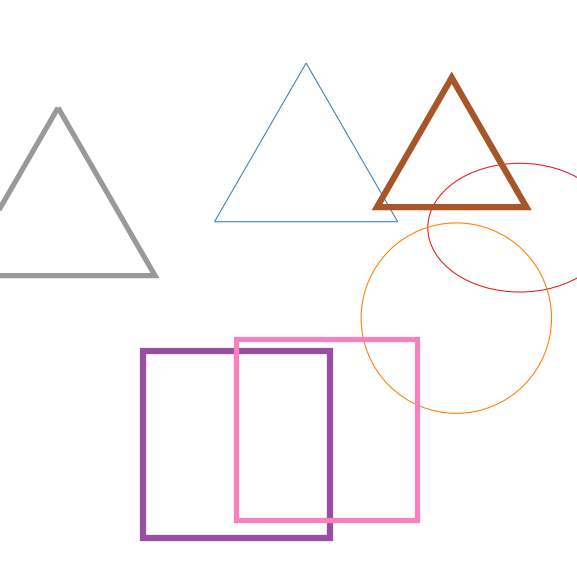[{"shape": "oval", "thickness": 0.5, "radius": 0.8, "center": [0.9, 0.605]}, {"shape": "triangle", "thickness": 0.5, "radius": 0.92, "center": [0.53, 0.707]}, {"shape": "square", "thickness": 3, "radius": 0.81, "center": [0.41, 0.229]}, {"shape": "circle", "thickness": 0.5, "radius": 0.82, "center": [0.79, 0.448]}, {"shape": "triangle", "thickness": 3, "radius": 0.75, "center": [0.782, 0.715]}, {"shape": "square", "thickness": 2.5, "radius": 0.78, "center": [0.565, 0.256]}, {"shape": "triangle", "thickness": 2.5, "radius": 0.97, "center": [0.101, 0.619]}]